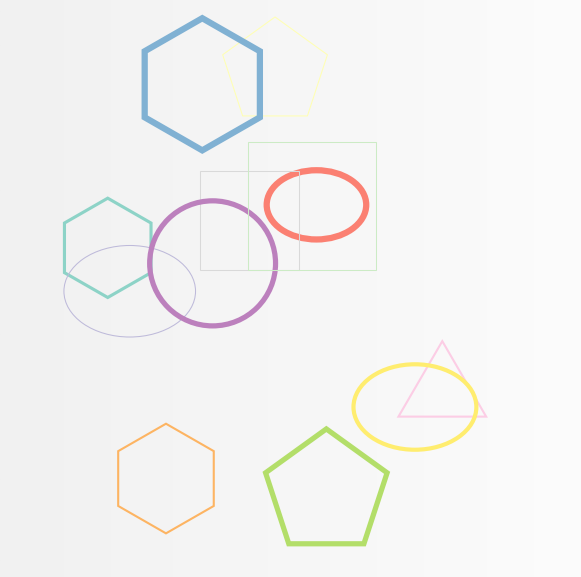[{"shape": "hexagon", "thickness": 1.5, "radius": 0.43, "center": [0.185, 0.57]}, {"shape": "pentagon", "thickness": 0.5, "radius": 0.47, "center": [0.473, 0.875]}, {"shape": "oval", "thickness": 0.5, "radius": 0.57, "center": [0.223, 0.495]}, {"shape": "oval", "thickness": 3, "radius": 0.43, "center": [0.544, 0.644]}, {"shape": "hexagon", "thickness": 3, "radius": 0.57, "center": [0.348, 0.853]}, {"shape": "hexagon", "thickness": 1, "radius": 0.47, "center": [0.286, 0.17]}, {"shape": "pentagon", "thickness": 2.5, "radius": 0.55, "center": [0.561, 0.146]}, {"shape": "triangle", "thickness": 1, "radius": 0.44, "center": [0.761, 0.321]}, {"shape": "square", "thickness": 0.5, "radius": 0.43, "center": [0.429, 0.617]}, {"shape": "circle", "thickness": 2.5, "radius": 0.54, "center": [0.366, 0.543]}, {"shape": "square", "thickness": 0.5, "radius": 0.55, "center": [0.537, 0.643]}, {"shape": "oval", "thickness": 2, "radius": 0.53, "center": [0.714, 0.294]}]